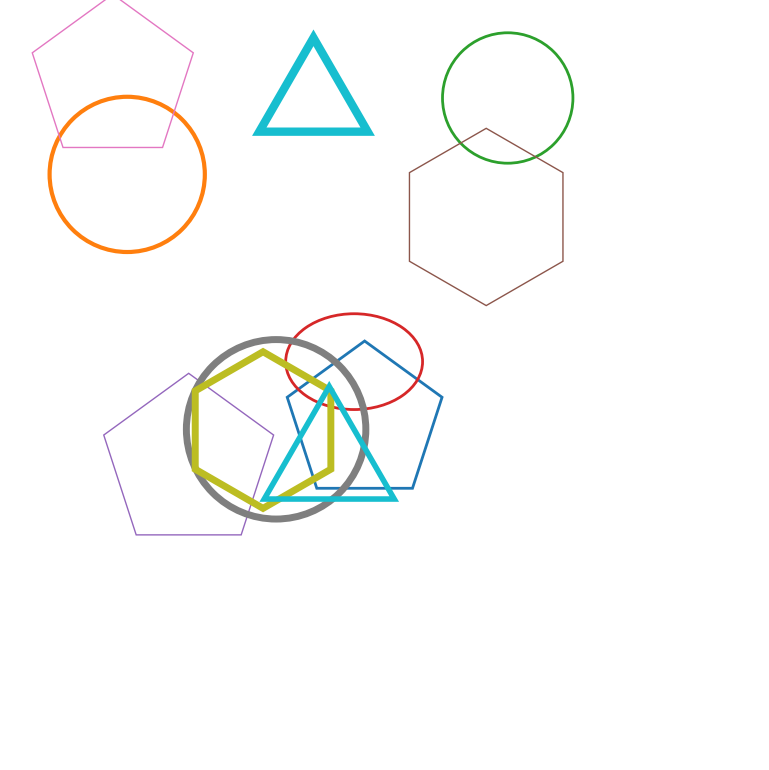[{"shape": "pentagon", "thickness": 1, "radius": 0.53, "center": [0.474, 0.451]}, {"shape": "circle", "thickness": 1.5, "radius": 0.5, "center": [0.165, 0.774]}, {"shape": "circle", "thickness": 1, "radius": 0.42, "center": [0.659, 0.873]}, {"shape": "oval", "thickness": 1, "radius": 0.44, "center": [0.46, 0.53]}, {"shape": "pentagon", "thickness": 0.5, "radius": 0.58, "center": [0.245, 0.399]}, {"shape": "hexagon", "thickness": 0.5, "radius": 0.58, "center": [0.631, 0.718]}, {"shape": "pentagon", "thickness": 0.5, "radius": 0.55, "center": [0.146, 0.897]}, {"shape": "circle", "thickness": 2.5, "radius": 0.58, "center": [0.359, 0.442]}, {"shape": "hexagon", "thickness": 2.5, "radius": 0.51, "center": [0.342, 0.441]}, {"shape": "triangle", "thickness": 2, "radius": 0.49, "center": [0.428, 0.401]}, {"shape": "triangle", "thickness": 3, "radius": 0.41, "center": [0.407, 0.87]}]